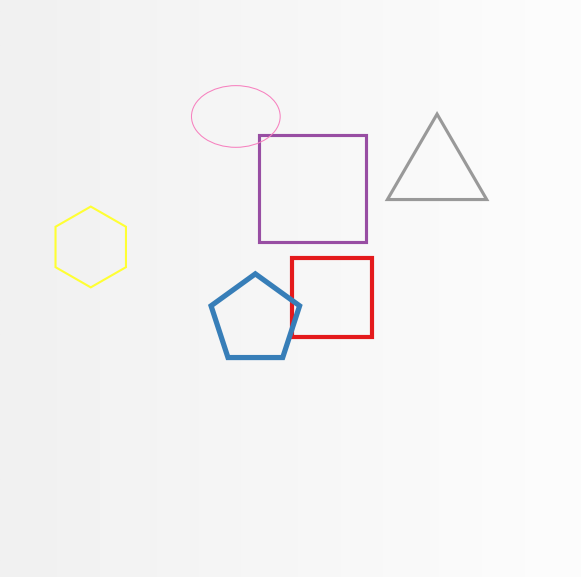[{"shape": "square", "thickness": 2, "radius": 0.34, "center": [0.571, 0.484]}, {"shape": "pentagon", "thickness": 2.5, "radius": 0.4, "center": [0.439, 0.445]}, {"shape": "square", "thickness": 1.5, "radius": 0.46, "center": [0.538, 0.673]}, {"shape": "hexagon", "thickness": 1, "radius": 0.35, "center": [0.156, 0.571]}, {"shape": "oval", "thickness": 0.5, "radius": 0.38, "center": [0.406, 0.797]}, {"shape": "triangle", "thickness": 1.5, "radius": 0.49, "center": [0.752, 0.703]}]